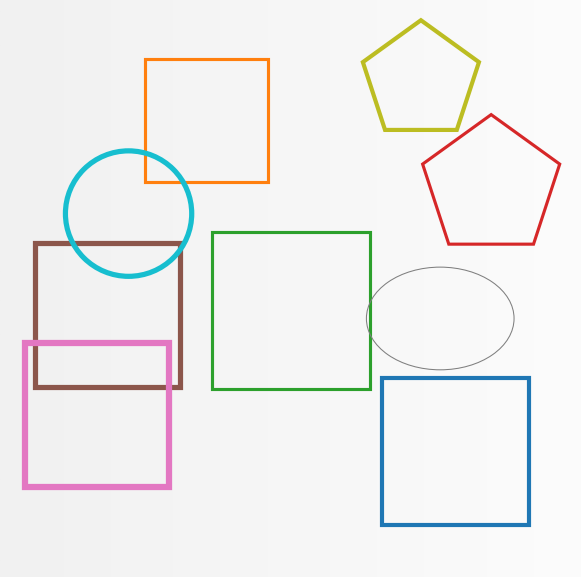[{"shape": "square", "thickness": 2, "radius": 0.63, "center": [0.784, 0.217]}, {"shape": "square", "thickness": 1.5, "radius": 0.53, "center": [0.355, 0.79]}, {"shape": "square", "thickness": 1.5, "radius": 0.68, "center": [0.5, 0.462]}, {"shape": "pentagon", "thickness": 1.5, "radius": 0.62, "center": [0.845, 0.677]}, {"shape": "square", "thickness": 2.5, "radius": 0.62, "center": [0.185, 0.453]}, {"shape": "square", "thickness": 3, "radius": 0.62, "center": [0.167, 0.281]}, {"shape": "oval", "thickness": 0.5, "radius": 0.64, "center": [0.757, 0.448]}, {"shape": "pentagon", "thickness": 2, "radius": 0.53, "center": [0.724, 0.859]}, {"shape": "circle", "thickness": 2.5, "radius": 0.54, "center": [0.221, 0.629]}]